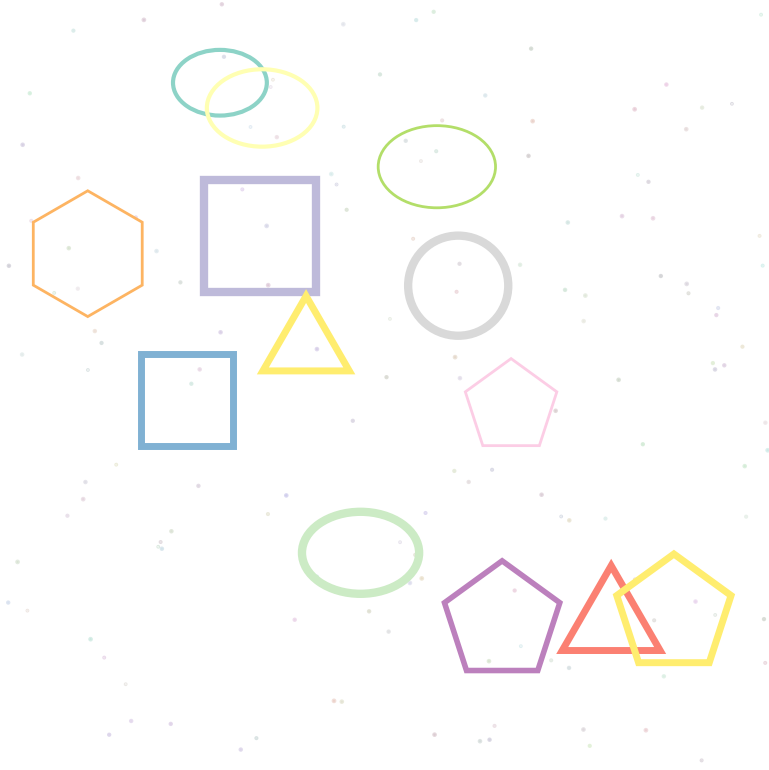[{"shape": "oval", "thickness": 1.5, "radius": 0.3, "center": [0.286, 0.893]}, {"shape": "oval", "thickness": 1.5, "radius": 0.36, "center": [0.34, 0.86]}, {"shape": "square", "thickness": 3, "radius": 0.36, "center": [0.338, 0.693]}, {"shape": "triangle", "thickness": 2.5, "radius": 0.37, "center": [0.794, 0.192]}, {"shape": "square", "thickness": 2.5, "radius": 0.3, "center": [0.243, 0.48]}, {"shape": "hexagon", "thickness": 1, "radius": 0.41, "center": [0.114, 0.671]}, {"shape": "oval", "thickness": 1, "radius": 0.38, "center": [0.567, 0.783]}, {"shape": "pentagon", "thickness": 1, "radius": 0.31, "center": [0.664, 0.472]}, {"shape": "circle", "thickness": 3, "radius": 0.33, "center": [0.595, 0.629]}, {"shape": "pentagon", "thickness": 2, "radius": 0.39, "center": [0.652, 0.193]}, {"shape": "oval", "thickness": 3, "radius": 0.38, "center": [0.468, 0.282]}, {"shape": "pentagon", "thickness": 2.5, "radius": 0.39, "center": [0.875, 0.202]}, {"shape": "triangle", "thickness": 2.5, "radius": 0.32, "center": [0.398, 0.551]}]